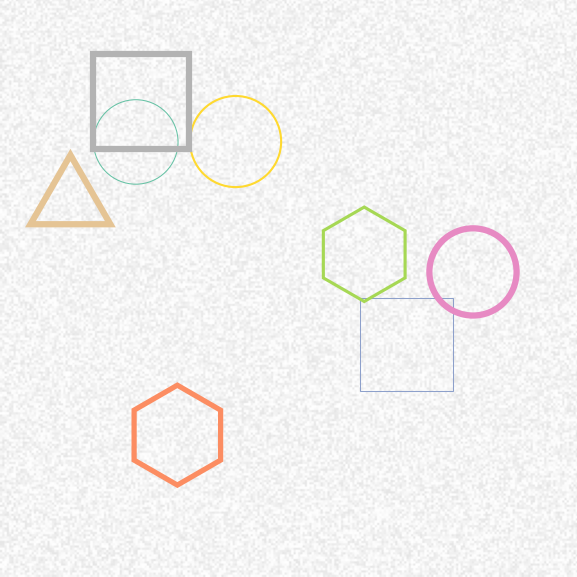[{"shape": "circle", "thickness": 0.5, "radius": 0.37, "center": [0.235, 0.753]}, {"shape": "hexagon", "thickness": 2.5, "radius": 0.43, "center": [0.307, 0.246]}, {"shape": "square", "thickness": 0.5, "radius": 0.4, "center": [0.704, 0.402]}, {"shape": "circle", "thickness": 3, "radius": 0.38, "center": [0.819, 0.528]}, {"shape": "hexagon", "thickness": 1.5, "radius": 0.41, "center": [0.631, 0.559]}, {"shape": "circle", "thickness": 1, "radius": 0.39, "center": [0.408, 0.754]}, {"shape": "triangle", "thickness": 3, "radius": 0.4, "center": [0.122, 0.651]}, {"shape": "square", "thickness": 3, "radius": 0.41, "center": [0.244, 0.823]}]